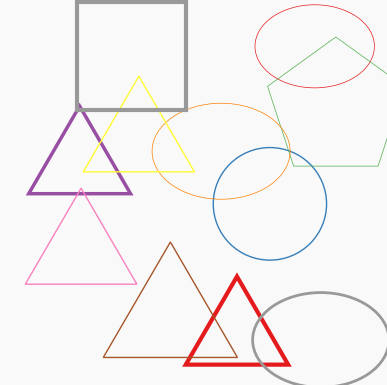[{"shape": "triangle", "thickness": 3, "radius": 0.76, "center": [0.612, 0.129]}, {"shape": "oval", "thickness": 0.5, "radius": 0.77, "center": [0.812, 0.88]}, {"shape": "circle", "thickness": 1, "radius": 0.73, "center": [0.697, 0.471]}, {"shape": "pentagon", "thickness": 0.5, "radius": 0.93, "center": [0.867, 0.719]}, {"shape": "triangle", "thickness": 2.5, "radius": 0.76, "center": [0.205, 0.573]}, {"shape": "oval", "thickness": 0.5, "radius": 0.89, "center": [0.571, 0.607]}, {"shape": "triangle", "thickness": 1, "radius": 0.83, "center": [0.358, 0.636]}, {"shape": "triangle", "thickness": 1, "radius": 1.0, "center": [0.44, 0.171]}, {"shape": "triangle", "thickness": 1, "radius": 0.83, "center": [0.209, 0.345]}, {"shape": "oval", "thickness": 2, "radius": 0.88, "center": [0.828, 0.117]}, {"shape": "square", "thickness": 3, "radius": 0.7, "center": [0.34, 0.855]}]